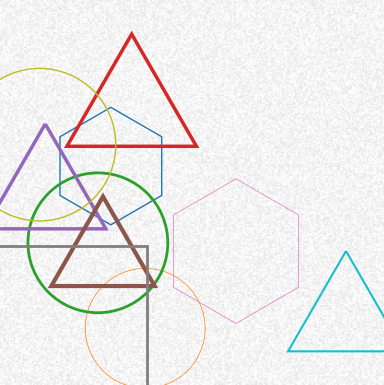[{"shape": "hexagon", "thickness": 1, "radius": 0.76, "center": [0.288, 0.569]}, {"shape": "circle", "thickness": 0.5, "radius": 0.78, "center": [0.377, 0.147]}, {"shape": "circle", "thickness": 2, "radius": 0.91, "center": [0.254, 0.369]}, {"shape": "triangle", "thickness": 2.5, "radius": 0.97, "center": [0.342, 0.717]}, {"shape": "triangle", "thickness": 2.5, "radius": 0.91, "center": [0.118, 0.496]}, {"shape": "triangle", "thickness": 3, "radius": 0.77, "center": [0.267, 0.335]}, {"shape": "hexagon", "thickness": 0.5, "radius": 0.94, "center": [0.613, 0.348]}, {"shape": "square", "thickness": 2, "radius": 1.0, "center": [0.183, 0.161]}, {"shape": "circle", "thickness": 1, "radius": 0.99, "center": [0.103, 0.624]}, {"shape": "triangle", "thickness": 1.5, "radius": 0.87, "center": [0.899, 0.174]}]